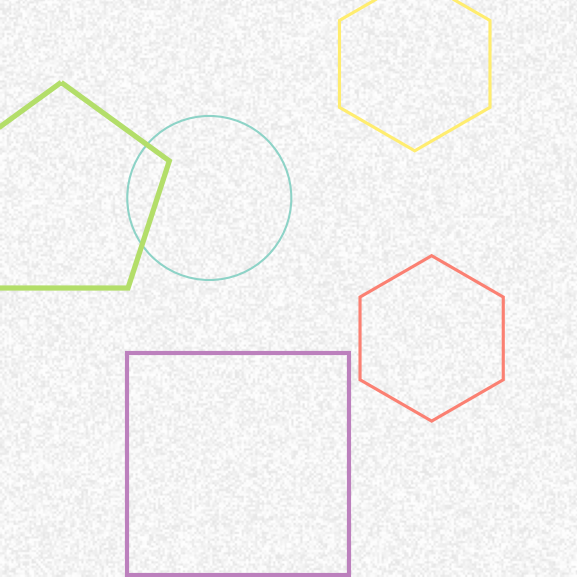[{"shape": "circle", "thickness": 1, "radius": 0.71, "center": [0.362, 0.656]}, {"shape": "hexagon", "thickness": 1.5, "radius": 0.72, "center": [0.747, 0.413]}, {"shape": "pentagon", "thickness": 2.5, "radius": 0.98, "center": [0.106, 0.66]}, {"shape": "square", "thickness": 2, "radius": 0.96, "center": [0.412, 0.196]}, {"shape": "hexagon", "thickness": 1.5, "radius": 0.75, "center": [0.718, 0.888]}]